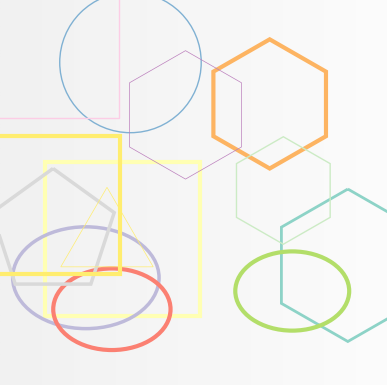[{"shape": "hexagon", "thickness": 2, "radius": 0.99, "center": [0.898, 0.311]}, {"shape": "square", "thickness": 3, "radius": 1.0, "center": [0.316, 0.378]}, {"shape": "oval", "thickness": 2.5, "radius": 0.94, "center": [0.222, 0.279]}, {"shape": "oval", "thickness": 3, "radius": 0.76, "center": [0.289, 0.197]}, {"shape": "circle", "thickness": 1, "radius": 0.91, "center": [0.337, 0.838]}, {"shape": "hexagon", "thickness": 3, "radius": 0.84, "center": [0.696, 0.73]}, {"shape": "oval", "thickness": 3, "radius": 0.73, "center": [0.754, 0.244]}, {"shape": "square", "thickness": 1, "radius": 0.97, "center": [0.112, 0.887]}, {"shape": "pentagon", "thickness": 2.5, "radius": 0.83, "center": [0.137, 0.396]}, {"shape": "hexagon", "thickness": 0.5, "radius": 0.83, "center": [0.479, 0.702]}, {"shape": "hexagon", "thickness": 1, "radius": 0.7, "center": [0.731, 0.505]}, {"shape": "square", "thickness": 3, "radius": 0.89, "center": [0.13, 0.468]}, {"shape": "triangle", "thickness": 0.5, "radius": 0.69, "center": [0.276, 0.376]}]